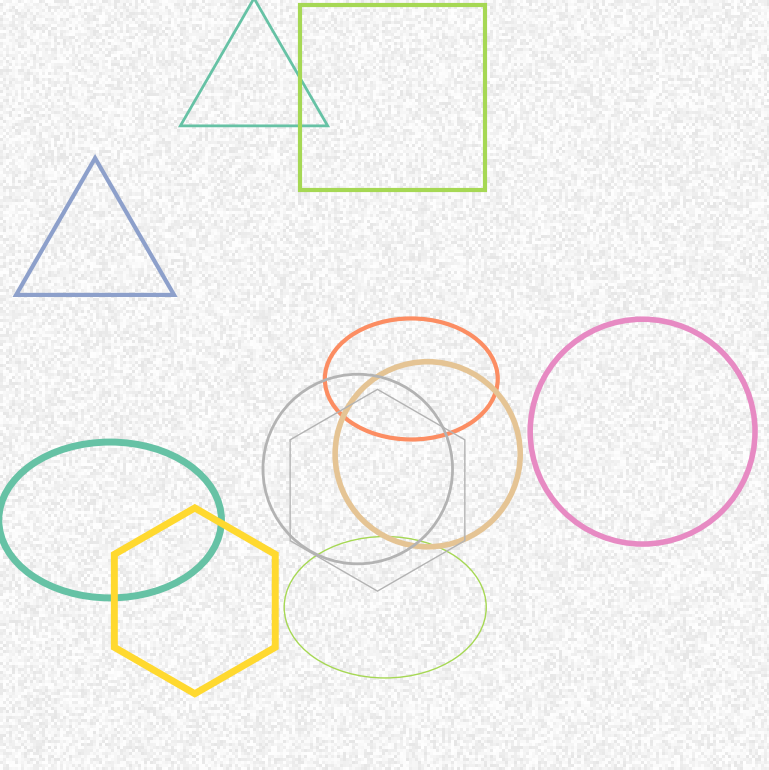[{"shape": "triangle", "thickness": 1, "radius": 0.55, "center": [0.33, 0.892]}, {"shape": "oval", "thickness": 2.5, "radius": 0.72, "center": [0.143, 0.325]}, {"shape": "oval", "thickness": 1.5, "radius": 0.56, "center": [0.534, 0.508]}, {"shape": "triangle", "thickness": 1.5, "radius": 0.59, "center": [0.124, 0.676]}, {"shape": "circle", "thickness": 2, "radius": 0.73, "center": [0.835, 0.439]}, {"shape": "square", "thickness": 1.5, "radius": 0.6, "center": [0.51, 0.873]}, {"shape": "oval", "thickness": 0.5, "radius": 0.66, "center": [0.5, 0.211]}, {"shape": "hexagon", "thickness": 2.5, "radius": 0.6, "center": [0.253, 0.22]}, {"shape": "circle", "thickness": 2, "radius": 0.6, "center": [0.555, 0.41]}, {"shape": "circle", "thickness": 1, "radius": 0.62, "center": [0.465, 0.391]}, {"shape": "hexagon", "thickness": 0.5, "radius": 0.65, "center": [0.49, 0.363]}]